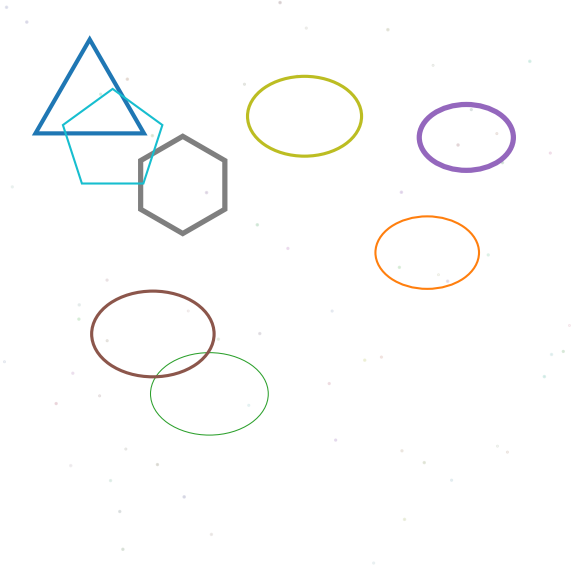[{"shape": "triangle", "thickness": 2, "radius": 0.54, "center": [0.155, 0.822]}, {"shape": "oval", "thickness": 1, "radius": 0.45, "center": [0.74, 0.562]}, {"shape": "oval", "thickness": 0.5, "radius": 0.51, "center": [0.363, 0.317]}, {"shape": "oval", "thickness": 2.5, "radius": 0.41, "center": [0.807, 0.761]}, {"shape": "oval", "thickness": 1.5, "radius": 0.53, "center": [0.265, 0.421]}, {"shape": "hexagon", "thickness": 2.5, "radius": 0.42, "center": [0.316, 0.679]}, {"shape": "oval", "thickness": 1.5, "radius": 0.49, "center": [0.527, 0.798]}, {"shape": "pentagon", "thickness": 1, "radius": 0.45, "center": [0.195, 0.755]}]